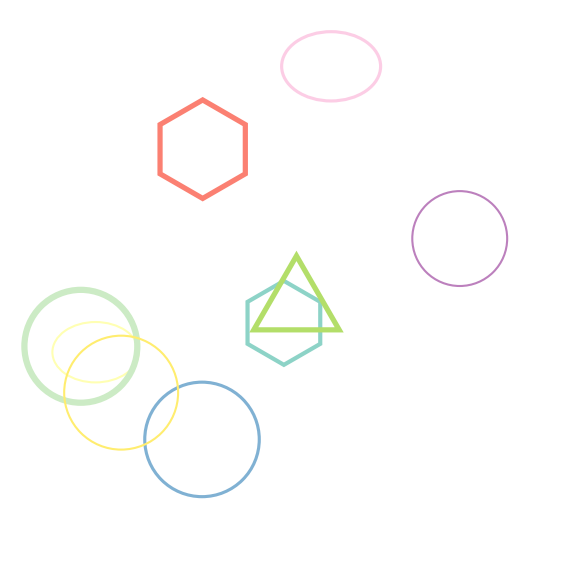[{"shape": "hexagon", "thickness": 2, "radius": 0.36, "center": [0.492, 0.44]}, {"shape": "oval", "thickness": 1, "radius": 0.37, "center": [0.165, 0.389]}, {"shape": "hexagon", "thickness": 2.5, "radius": 0.43, "center": [0.351, 0.741]}, {"shape": "circle", "thickness": 1.5, "radius": 0.5, "center": [0.35, 0.238]}, {"shape": "triangle", "thickness": 2.5, "radius": 0.43, "center": [0.513, 0.471]}, {"shape": "oval", "thickness": 1.5, "radius": 0.43, "center": [0.573, 0.884]}, {"shape": "circle", "thickness": 1, "radius": 0.41, "center": [0.796, 0.586]}, {"shape": "circle", "thickness": 3, "radius": 0.49, "center": [0.14, 0.4]}, {"shape": "circle", "thickness": 1, "radius": 0.49, "center": [0.21, 0.319]}]